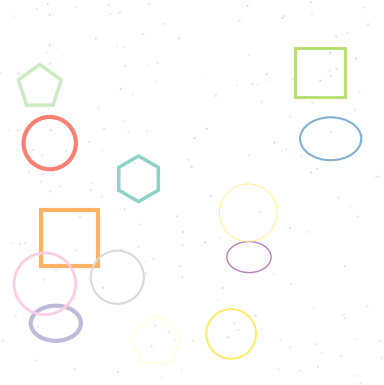[{"shape": "hexagon", "thickness": 2.5, "radius": 0.3, "center": [0.36, 0.536]}, {"shape": "pentagon", "thickness": 0.5, "radius": 0.34, "center": [0.405, 0.112]}, {"shape": "oval", "thickness": 3, "radius": 0.33, "center": [0.145, 0.16]}, {"shape": "circle", "thickness": 3, "radius": 0.34, "center": [0.129, 0.628]}, {"shape": "oval", "thickness": 1.5, "radius": 0.4, "center": [0.859, 0.64]}, {"shape": "square", "thickness": 3, "radius": 0.37, "center": [0.181, 0.382]}, {"shape": "square", "thickness": 2, "radius": 0.32, "center": [0.831, 0.811]}, {"shape": "circle", "thickness": 2, "radius": 0.4, "center": [0.117, 0.263]}, {"shape": "circle", "thickness": 1.5, "radius": 0.35, "center": [0.305, 0.28]}, {"shape": "oval", "thickness": 1, "radius": 0.29, "center": [0.647, 0.332]}, {"shape": "pentagon", "thickness": 2.5, "radius": 0.29, "center": [0.103, 0.774]}, {"shape": "circle", "thickness": 1.5, "radius": 0.32, "center": [0.6, 0.133]}, {"shape": "circle", "thickness": 0.5, "radius": 0.37, "center": [0.645, 0.448]}]